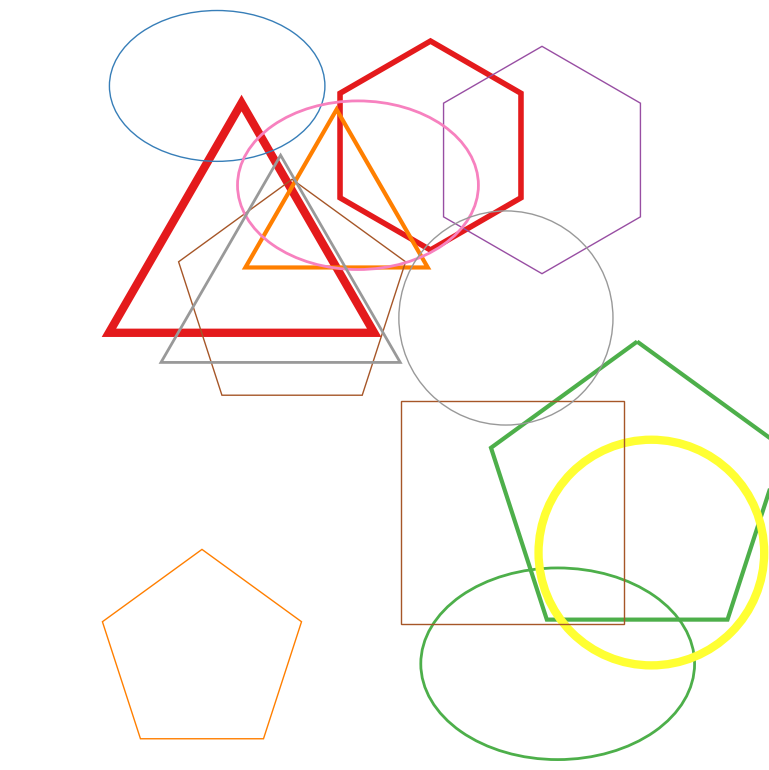[{"shape": "hexagon", "thickness": 2, "radius": 0.68, "center": [0.559, 0.811]}, {"shape": "triangle", "thickness": 3, "radius": 0.99, "center": [0.314, 0.667]}, {"shape": "oval", "thickness": 0.5, "radius": 0.7, "center": [0.282, 0.888]}, {"shape": "oval", "thickness": 1, "radius": 0.89, "center": [0.724, 0.138]}, {"shape": "pentagon", "thickness": 1.5, "radius": 1.0, "center": [0.827, 0.357]}, {"shape": "hexagon", "thickness": 0.5, "radius": 0.74, "center": [0.704, 0.792]}, {"shape": "pentagon", "thickness": 0.5, "radius": 0.68, "center": [0.262, 0.151]}, {"shape": "triangle", "thickness": 1.5, "radius": 0.68, "center": [0.437, 0.721]}, {"shape": "circle", "thickness": 3, "radius": 0.73, "center": [0.846, 0.282]}, {"shape": "pentagon", "thickness": 0.5, "radius": 0.77, "center": [0.379, 0.612]}, {"shape": "square", "thickness": 0.5, "radius": 0.72, "center": [0.665, 0.334]}, {"shape": "oval", "thickness": 1, "radius": 0.78, "center": [0.465, 0.759]}, {"shape": "circle", "thickness": 0.5, "radius": 0.7, "center": [0.657, 0.587]}, {"shape": "triangle", "thickness": 1, "radius": 0.9, "center": [0.364, 0.619]}]